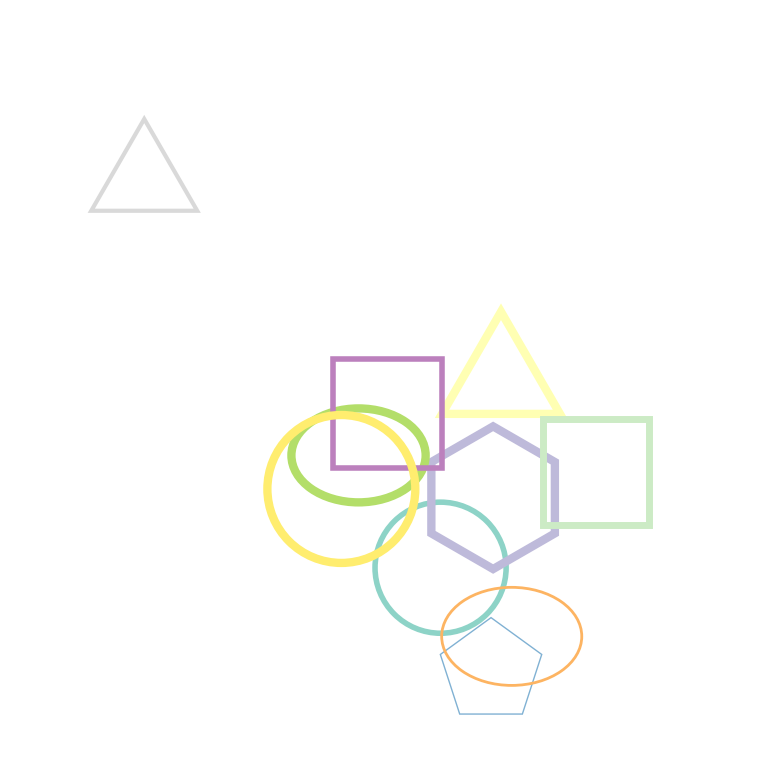[{"shape": "circle", "thickness": 2, "radius": 0.43, "center": [0.572, 0.263]}, {"shape": "triangle", "thickness": 3, "radius": 0.44, "center": [0.651, 0.507]}, {"shape": "hexagon", "thickness": 3, "radius": 0.46, "center": [0.64, 0.354]}, {"shape": "pentagon", "thickness": 0.5, "radius": 0.35, "center": [0.638, 0.129]}, {"shape": "oval", "thickness": 1, "radius": 0.45, "center": [0.665, 0.174]}, {"shape": "oval", "thickness": 3, "radius": 0.44, "center": [0.466, 0.409]}, {"shape": "triangle", "thickness": 1.5, "radius": 0.4, "center": [0.187, 0.766]}, {"shape": "square", "thickness": 2, "radius": 0.35, "center": [0.504, 0.463]}, {"shape": "square", "thickness": 2.5, "radius": 0.34, "center": [0.774, 0.387]}, {"shape": "circle", "thickness": 3, "radius": 0.48, "center": [0.443, 0.365]}]